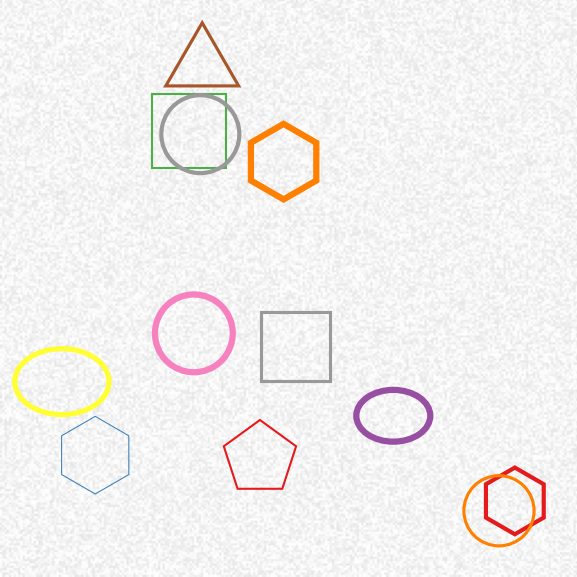[{"shape": "pentagon", "thickness": 1, "radius": 0.33, "center": [0.45, 0.206]}, {"shape": "hexagon", "thickness": 2, "radius": 0.29, "center": [0.891, 0.132]}, {"shape": "hexagon", "thickness": 0.5, "radius": 0.34, "center": [0.165, 0.211]}, {"shape": "square", "thickness": 1, "radius": 0.32, "center": [0.327, 0.772]}, {"shape": "oval", "thickness": 3, "radius": 0.32, "center": [0.681, 0.279]}, {"shape": "circle", "thickness": 1.5, "radius": 0.3, "center": [0.864, 0.115]}, {"shape": "hexagon", "thickness": 3, "radius": 0.33, "center": [0.491, 0.719]}, {"shape": "oval", "thickness": 2.5, "radius": 0.41, "center": [0.107, 0.338]}, {"shape": "triangle", "thickness": 1.5, "radius": 0.36, "center": [0.35, 0.887]}, {"shape": "circle", "thickness": 3, "radius": 0.34, "center": [0.336, 0.422]}, {"shape": "circle", "thickness": 2, "radius": 0.34, "center": [0.347, 0.767]}, {"shape": "square", "thickness": 1.5, "radius": 0.3, "center": [0.512, 0.398]}]